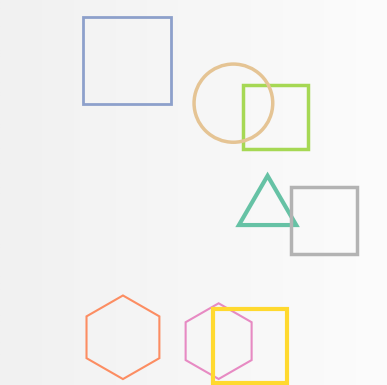[{"shape": "triangle", "thickness": 3, "radius": 0.43, "center": [0.69, 0.458]}, {"shape": "hexagon", "thickness": 1.5, "radius": 0.54, "center": [0.317, 0.124]}, {"shape": "square", "thickness": 2, "radius": 0.57, "center": [0.328, 0.842]}, {"shape": "hexagon", "thickness": 1.5, "radius": 0.49, "center": [0.564, 0.114]}, {"shape": "square", "thickness": 2.5, "radius": 0.42, "center": [0.71, 0.696]}, {"shape": "square", "thickness": 3, "radius": 0.48, "center": [0.645, 0.1]}, {"shape": "circle", "thickness": 2.5, "radius": 0.51, "center": [0.602, 0.732]}, {"shape": "square", "thickness": 2.5, "radius": 0.43, "center": [0.836, 0.428]}]